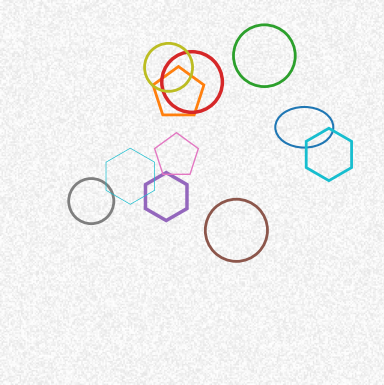[{"shape": "oval", "thickness": 1.5, "radius": 0.38, "center": [0.79, 0.669]}, {"shape": "pentagon", "thickness": 2, "radius": 0.35, "center": [0.464, 0.758]}, {"shape": "circle", "thickness": 2, "radius": 0.4, "center": [0.687, 0.855]}, {"shape": "circle", "thickness": 2.5, "radius": 0.39, "center": [0.499, 0.787]}, {"shape": "hexagon", "thickness": 2.5, "radius": 0.31, "center": [0.432, 0.489]}, {"shape": "circle", "thickness": 2, "radius": 0.4, "center": [0.614, 0.402]}, {"shape": "pentagon", "thickness": 1, "radius": 0.3, "center": [0.458, 0.596]}, {"shape": "circle", "thickness": 2, "radius": 0.29, "center": [0.237, 0.478]}, {"shape": "circle", "thickness": 2, "radius": 0.31, "center": [0.438, 0.825]}, {"shape": "hexagon", "thickness": 0.5, "radius": 0.36, "center": [0.338, 0.542]}, {"shape": "hexagon", "thickness": 2, "radius": 0.34, "center": [0.854, 0.599]}]